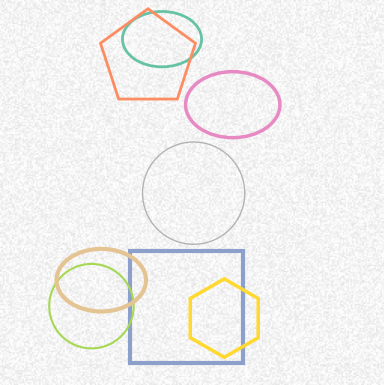[{"shape": "oval", "thickness": 2, "radius": 0.51, "center": [0.421, 0.898]}, {"shape": "pentagon", "thickness": 2, "radius": 0.65, "center": [0.384, 0.848]}, {"shape": "square", "thickness": 3, "radius": 0.73, "center": [0.484, 0.203]}, {"shape": "oval", "thickness": 2.5, "radius": 0.61, "center": [0.605, 0.728]}, {"shape": "circle", "thickness": 1.5, "radius": 0.55, "center": [0.238, 0.205]}, {"shape": "hexagon", "thickness": 2.5, "radius": 0.51, "center": [0.582, 0.174]}, {"shape": "oval", "thickness": 3, "radius": 0.58, "center": [0.263, 0.272]}, {"shape": "circle", "thickness": 1, "radius": 0.66, "center": [0.503, 0.498]}]